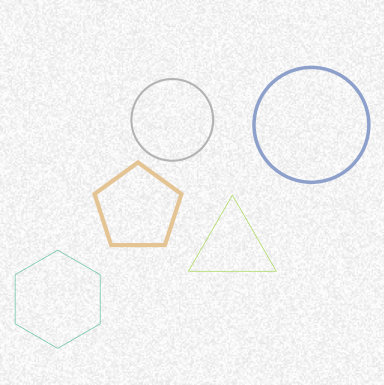[{"shape": "hexagon", "thickness": 0.5, "radius": 0.64, "center": [0.15, 0.223]}, {"shape": "circle", "thickness": 2.5, "radius": 0.75, "center": [0.809, 0.676]}, {"shape": "triangle", "thickness": 0.5, "radius": 0.66, "center": [0.604, 0.361]}, {"shape": "pentagon", "thickness": 3, "radius": 0.59, "center": [0.358, 0.459]}, {"shape": "circle", "thickness": 1.5, "radius": 0.53, "center": [0.448, 0.689]}]